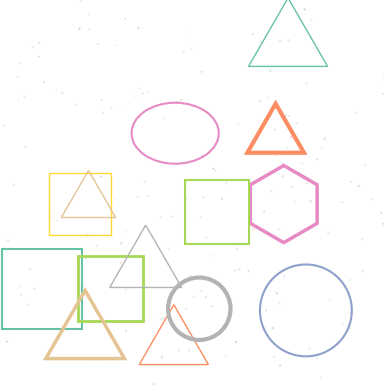[{"shape": "square", "thickness": 1.5, "radius": 0.52, "center": [0.109, 0.25]}, {"shape": "triangle", "thickness": 1, "radius": 0.59, "center": [0.748, 0.887]}, {"shape": "triangle", "thickness": 1, "radius": 0.52, "center": [0.452, 0.105]}, {"shape": "triangle", "thickness": 3, "radius": 0.42, "center": [0.716, 0.646]}, {"shape": "circle", "thickness": 1.5, "radius": 0.6, "center": [0.795, 0.194]}, {"shape": "oval", "thickness": 1.5, "radius": 0.57, "center": [0.455, 0.654]}, {"shape": "hexagon", "thickness": 2.5, "radius": 0.5, "center": [0.737, 0.47]}, {"shape": "square", "thickness": 2, "radius": 0.42, "center": [0.288, 0.251]}, {"shape": "square", "thickness": 1.5, "radius": 0.42, "center": [0.563, 0.449]}, {"shape": "square", "thickness": 1, "radius": 0.4, "center": [0.208, 0.47]}, {"shape": "triangle", "thickness": 1, "radius": 0.41, "center": [0.23, 0.476]}, {"shape": "triangle", "thickness": 2.5, "radius": 0.59, "center": [0.221, 0.128]}, {"shape": "circle", "thickness": 3, "radius": 0.41, "center": [0.518, 0.198]}, {"shape": "triangle", "thickness": 1, "radius": 0.54, "center": [0.378, 0.307]}]